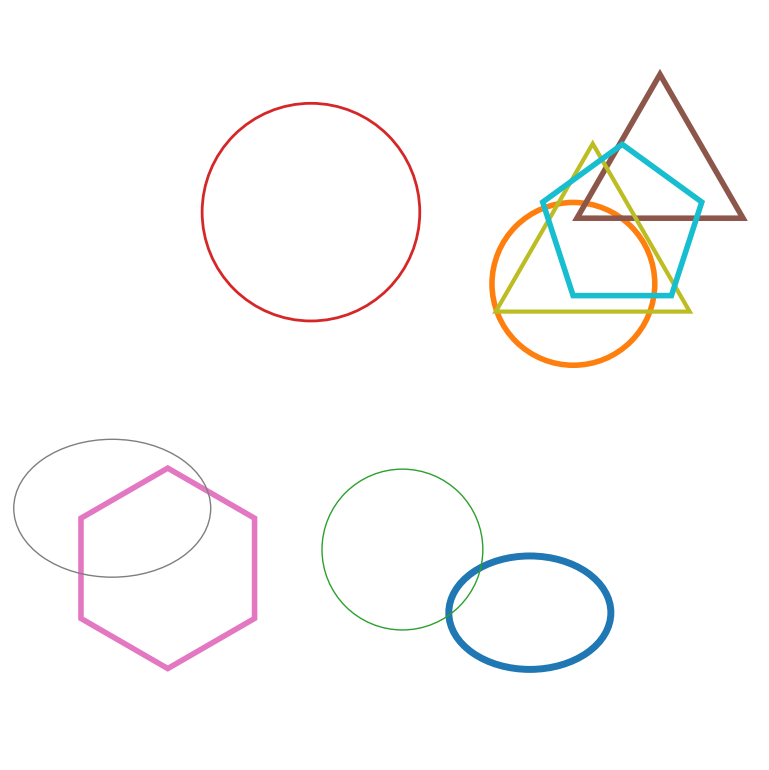[{"shape": "oval", "thickness": 2.5, "radius": 0.53, "center": [0.688, 0.204]}, {"shape": "circle", "thickness": 2, "radius": 0.53, "center": [0.745, 0.631]}, {"shape": "circle", "thickness": 0.5, "radius": 0.52, "center": [0.523, 0.286]}, {"shape": "circle", "thickness": 1, "radius": 0.71, "center": [0.404, 0.724]}, {"shape": "triangle", "thickness": 2, "radius": 0.62, "center": [0.857, 0.779]}, {"shape": "hexagon", "thickness": 2, "radius": 0.65, "center": [0.218, 0.262]}, {"shape": "oval", "thickness": 0.5, "radius": 0.64, "center": [0.146, 0.34]}, {"shape": "triangle", "thickness": 1.5, "radius": 0.73, "center": [0.77, 0.668]}, {"shape": "pentagon", "thickness": 2, "radius": 0.54, "center": [0.808, 0.704]}]